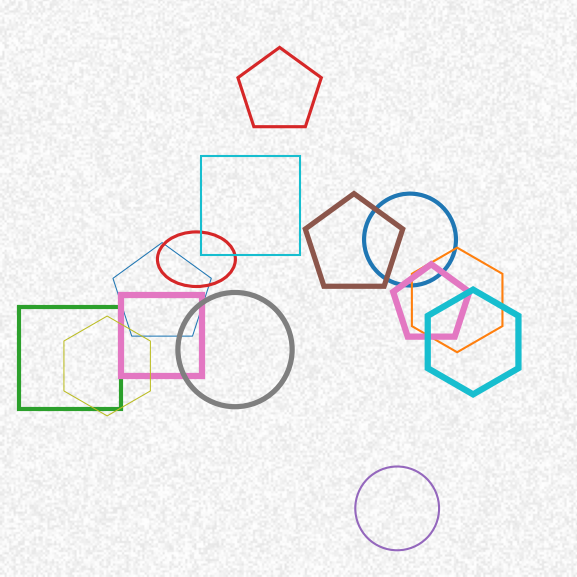[{"shape": "pentagon", "thickness": 0.5, "radius": 0.45, "center": [0.281, 0.49]}, {"shape": "circle", "thickness": 2, "radius": 0.4, "center": [0.71, 0.584]}, {"shape": "hexagon", "thickness": 1, "radius": 0.45, "center": [0.792, 0.48]}, {"shape": "square", "thickness": 2, "radius": 0.44, "center": [0.121, 0.38]}, {"shape": "pentagon", "thickness": 1.5, "radius": 0.38, "center": [0.484, 0.841]}, {"shape": "oval", "thickness": 1.5, "radius": 0.34, "center": [0.34, 0.55]}, {"shape": "circle", "thickness": 1, "radius": 0.36, "center": [0.688, 0.119]}, {"shape": "pentagon", "thickness": 2.5, "radius": 0.44, "center": [0.613, 0.575]}, {"shape": "square", "thickness": 3, "radius": 0.35, "center": [0.28, 0.419]}, {"shape": "pentagon", "thickness": 3, "radius": 0.35, "center": [0.747, 0.472]}, {"shape": "circle", "thickness": 2.5, "radius": 0.49, "center": [0.407, 0.394]}, {"shape": "hexagon", "thickness": 0.5, "radius": 0.43, "center": [0.186, 0.365]}, {"shape": "square", "thickness": 1, "radius": 0.43, "center": [0.433, 0.643]}, {"shape": "hexagon", "thickness": 3, "radius": 0.45, "center": [0.819, 0.407]}]